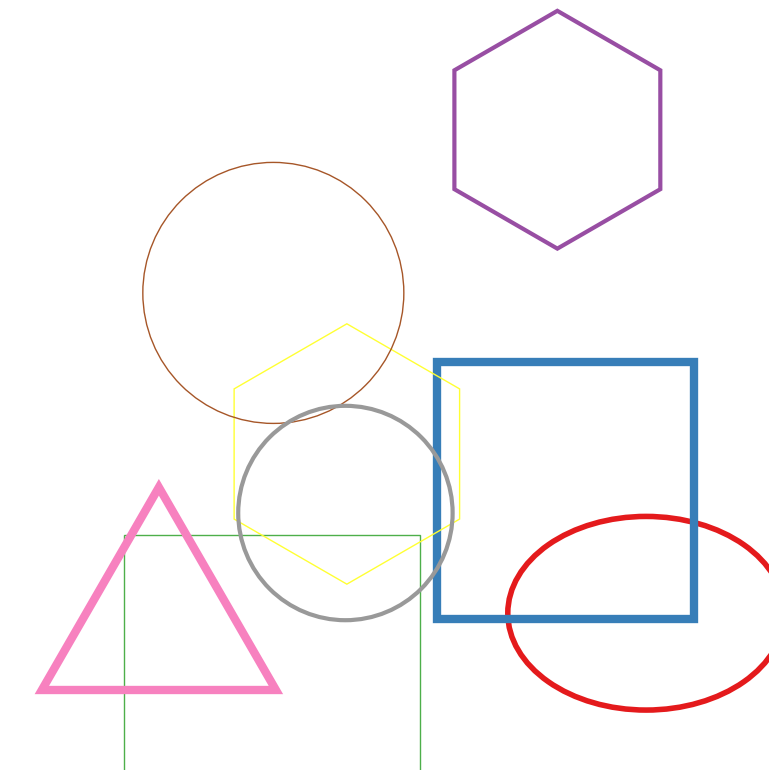[{"shape": "oval", "thickness": 2, "radius": 0.9, "center": [0.839, 0.204]}, {"shape": "square", "thickness": 3, "radius": 0.83, "center": [0.734, 0.363]}, {"shape": "square", "thickness": 0.5, "radius": 0.96, "center": [0.353, 0.113]}, {"shape": "hexagon", "thickness": 1.5, "radius": 0.77, "center": [0.724, 0.832]}, {"shape": "hexagon", "thickness": 0.5, "radius": 0.85, "center": [0.45, 0.41]}, {"shape": "circle", "thickness": 0.5, "radius": 0.85, "center": [0.355, 0.62]}, {"shape": "triangle", "thickness": 3, "radius": 0.88, "center": [0.206, 0.192]}, {"shape": "circle", "thickness": 1.5, "radius": 0.7, "center": [0.449, 0.334]}]